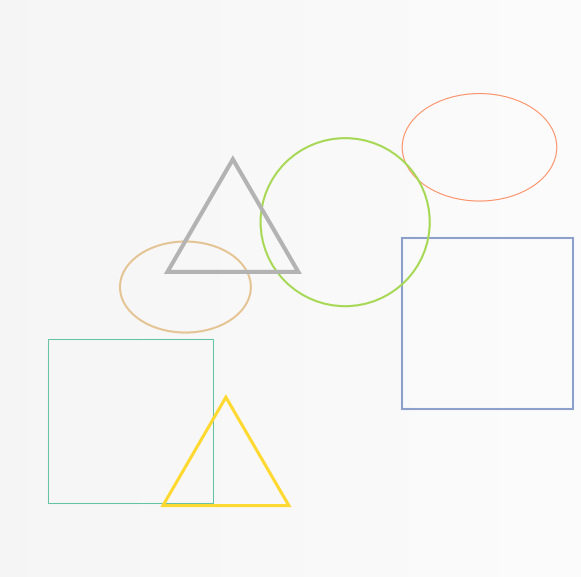[{"shape": "square", "thickness": 0.5, "radius": 0.71, "center": [0.225, 0.27]}, {"shape": "oval", "thickness": 0.5, "radius": 0.66, "center": [0.825, 0.744]}, {"shape": "square", "thickness": 1, "radius": 0.74, "center": [0.838, 0.439]}, {"shape": "circle", "thickness": 1, "radius": 0.73, "center": [0.594, 0.614]}, {"shape": "triangle", "thickness": 1.5, "radius": 0.63, "center": [0.389, 0.186]}, {"shape": "oval", "thickness": 1, "radius": 0.56, "center": [0.319, 0.502]}, {"shape": "triangle", "thickness": 2, "radius": 0.65, "center": [0.401, 0.593]}]